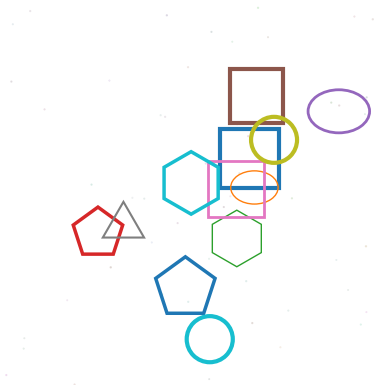[{"shape": "square", "thickness": 3, "radius": 0.38, "center": [0.647, 0.589]}, {"shape": "pentagon", "thickness": 2.5, "radius": 0.41, "center": [0.481, 0.252]}, {"shape": "oval", "thickness": 1, "radius": 0.31, "center": [0.661, 0.513]}, {"shape": "hexagon", "thickness": 1, "radius": 0.37, "center": [0.615, 0.381]}, {"shape": "pentagon", "thickness": 2.5, "radius": 0.34, "center": [0.254, 0.395]}, {"shape": "oval", "thickness": 2, "radius": 0.4, "center": [0.88, 0.711]}, {"shape": "square", "thickness": 3, "radius": 0.35, "center": [0.666, 0.751]}, {"shape": "square", "thickness": 2, "radius": 0.36, "center": [0.614, 0.509]}, {"shape": "triangle", "thickness": 1.5, "radius": 0.31, "center": [0.321, 0.414]}, {"shape": "circle", "thickness": 3, "radius": 0.3, "center": [0.712, 0.637]}, {"shape": "hexagon", "thickness": 2.5, "radius": 0.41, "center": [0.496, 0.525]}, {"shape": "circle", "thickness": 3, "radius": 0.3, "center": [0.545, 0.119]}]